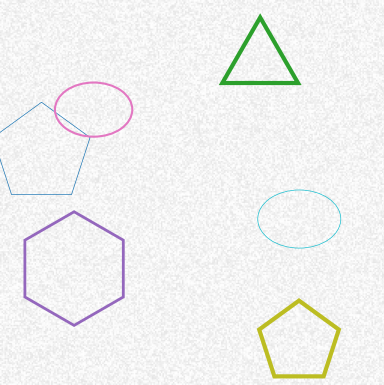[{"shape": "pentagon", "thickness": 0.5, "radius": 0.66, "center": [0.108, 0.602]}, {"shape": "triangle", "thickness": 3, "radius": 0.57, "center": [0.676, 0.841]}, {"shape": "hexagon", "thickness": 2, "radius": 0.74, "center": [0.192, 0.302]}, {"shape": "oval", "thickness": 1.5, "radius": 0.5, "center": [0.243, 0.715]}, {"shape": "pentagon", "thickness": 3, "radius": 0.54, "center": [0.777, 0.11]}, {"shape": "oval", "thickness": 0.5, "radius": 0.54, "center": [0.777, 0.431]}]